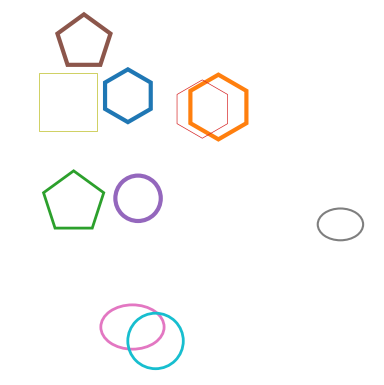[{"shape": "hexagon", "thickness": 3, "radius": 0.34, "center": [0.332, 0.751]}, {"shape": "hexagon", "thickness": 3, "radius": 0.42, "center": [0.567, 0.722]}, {"shape": "pentagon", "thickness": 2, "radius": 0.41, "center": [0.191, 0.474]}, {"shape": "hexagon", "thickness": 0.5, "radius": 0.38, "center": [0.525, 0.717]}, {"shape": "circle", "thickness": 3, "radius": 0.29, "center": [0.359, 0.485]}, {"shape": "pentagon", "thickness": 3, "radius": 0.36, "center": [0.218, 0.89]}, {"shape": "oval", "thickness": 2, "radius": 0.41, "center": [0.344, 0.151]}, {"shape": "oval", "thickness": 1.5, "radius": 0.29, "center": [0.884, 0.417]}, {"shape": "square", "thickness": 0.5, "radius": 0.38, "center": [0.176, 0.734]}, {"shape": "circle", "thickness": 2, "radius": 0.36, "center": [0.404, 0.114]}]